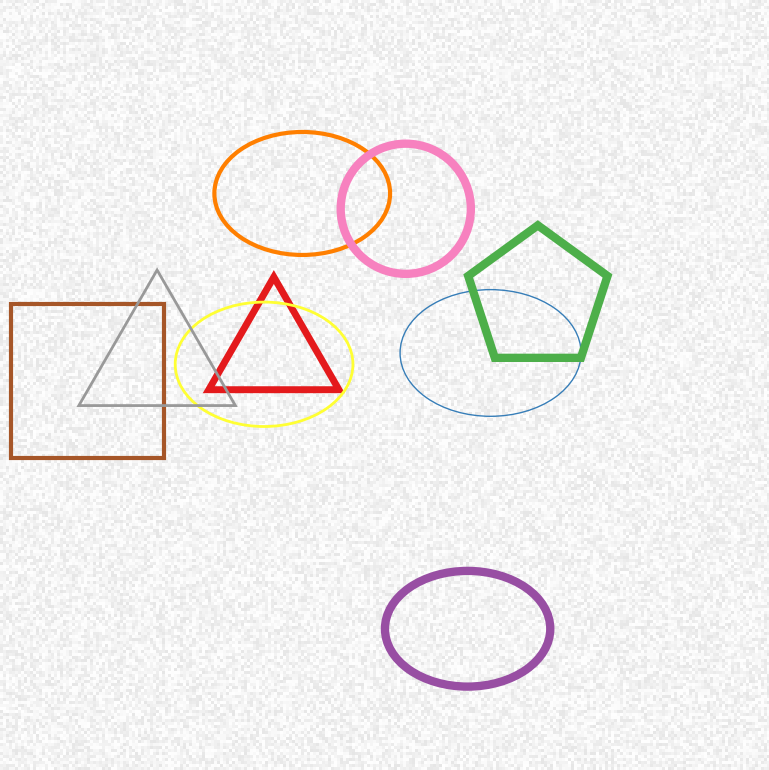[{"shape": "triangle", "thickness": 2.5, "radius": 0.49, "center": [0.356, 0.543]}, {"shape": "oval", "thickness": 0.5, "radius": 0.59, "center": [0.637, 0.542]}, {"shape": "pentagon", "thickness": 3, "radius": 0.48, "center": [0.699, 0.612]}, {"shape": "oval", "thickness": 3, "radius": 0.54, "center": [0.607, 0.183]}, {"shape": "oval", "thickness": 1.5, "radius": 0.57, "center": [0.393, 0.749]}, {"shape": "oval", "thickness": 1, "radius": 0.58, "center": [0.343, 0.527]}, {"shape": "square", "thickness": 1.5, "radius": 0.5, "center": [0.113, 0.505]}, {"shape": "circle", "thickness": 3, "radius": 0.42, "center": [0.527, 0.729]}, {"shape": "triangle", "thickness": 1, "radius": 0.59, "center": [0.204, 0.532]}]